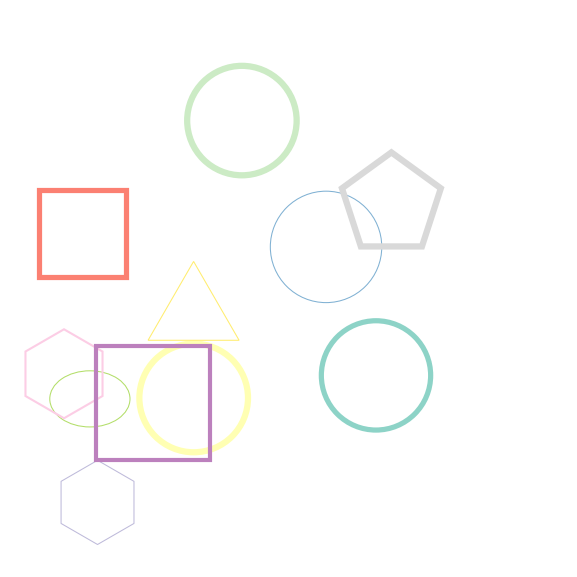[{"shape": "circle", "thickness": 2.5, "radius": 0.47, "center": [0.651, 0.349]}, {"shape": "circle", "thickness": 3, "radius": 0.47, "center": [0.335, 0.31]}, {"shape": "hexagon", "thickness": 0.5, "radius": 0.36, "center": [0.169, 0.129]}, {"shape": "square", "thickness": 2.5, "radius": 0.38, "center": [0.144, 0.595]}, {"shape": "circle", "thickness": 0.5, "radius": 0.48, "center": [0.565, 0.572]}, {"shape": "oval", "thickness": 0.5, "radius": 0.35, "center": [0.156, 0.308]}, {"shape": "hexagon", "thickness": 1, "radius": 0.39, "center": [0.111, 0.352]}, {"shape": "pentagon", "thickness": 3, "radius": 0.45, "center": [0.678, 0.645]}, {"shape": "square", "thickness": 2, "radius": 0.49, "center": [0.265, 0.301]}, {"shape": "circle", "thickness": 3, "radius": 0.47, "center": [0.419, 0.79]}, {"shape": "triangle", "thickness": 0.5, "radius": 0.46, "center": [0.335, 0.455]}]